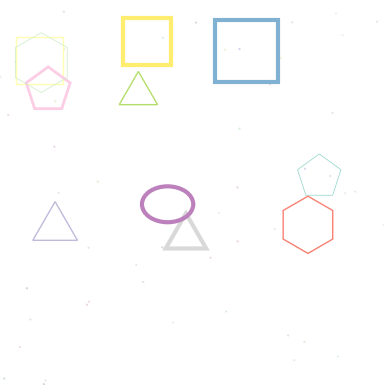[{"shape": "pentagon", "thickness": 0.5, "radius": 0.3, "center": [0.829, 0.541]}, {"shape": "square", "thickness": 1, "radius": 0.3, "center": [0.103, 0.842]}, {"shape": "triangle", "thickness": 1, "radius": 0.33, "center": [0.143, 0.409]}, {"shape": "hexagon", "thickness": 1, "radius": 0.37, "center": [0.8, 0.416]}, {"shape": "square", "thickness": 3, "radius": 0.4, "center": [0.64, 0.868]}, {"shape": "triangle", "thickness": 1, "radius": 0.29, "center": [0.359, 0.757]}, {"shape": "pentagon", "thickness": 2, "radius": 0.3, "center": [0.125, 0.766]}, {"shape": "triangle", "thickness": 3, "radius": 0.3, "center": [0.483, 0.385]}, {"shape": "oval", "thickness": 3, "radius": 0.33, "center": [0.435, 0.469]}, {"shape": "hexagon", "thickness": 0.5, "radius": 0.39, "center": [0.107, 0.837]}, {"shape": "square", "thickness": 3, "radius": 0.31, "center": [0.381, 0.892]}]